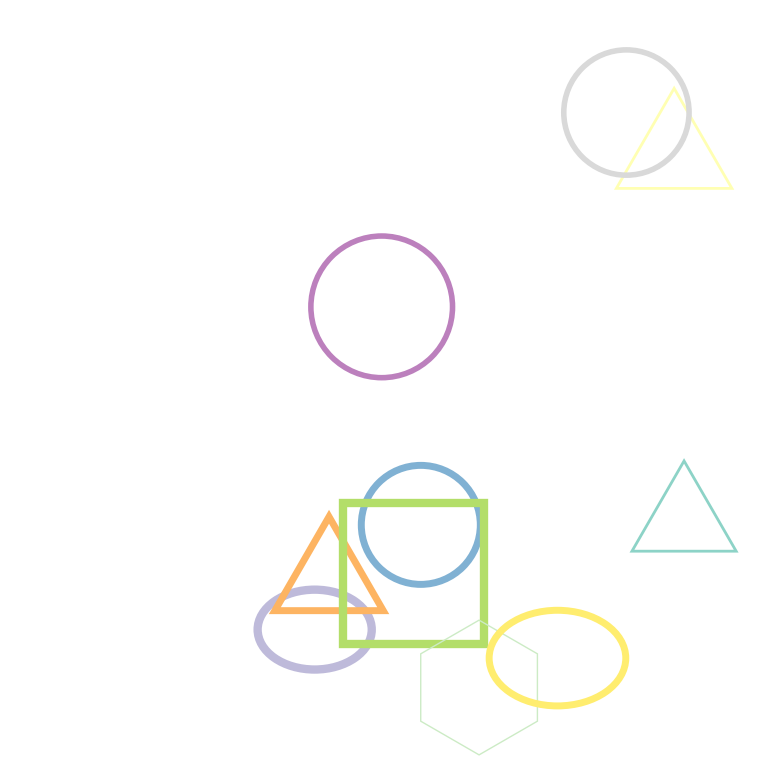[{"shape": "triangle", "thickness": 1, "radius": 0.39, "center": [0.888, 0.323]}, {"shape": "triangle", "thickness": 1, "radius": 0.43, "center": [0.876, 0.799]}, {"shape": "oval", "thickness": 3, "radius": 0.37, "center": [0.409, 0.182]}, {"shape": "circle", "thickness": 2.5, "radius": 0.39, "center": [0.546, 0.318]}, {"shape": "triangle", "thickness": 2.5, "radius": 0.41, "center": [0.427, 0.248]}, {"shape": "square", "thickness": 3, "radius": 0.46, "center": [0.537, 0.255]}, {"shape": "circle", "thickness": 2, "radius": 0.41, "center": [0.814, 0.854]}, {"shape": "circle", "thickness": 2, "radius": 0.46, "center": [0.496, 0.601]}, {"shape": "hexagon", "thickness": 0.5, "radius": 0.44, "center": [0.622, 0.107]}, {"shape": "oval", "thickness": 2.5, "radius": 0.44, "center": [0.724, 0.145]}]